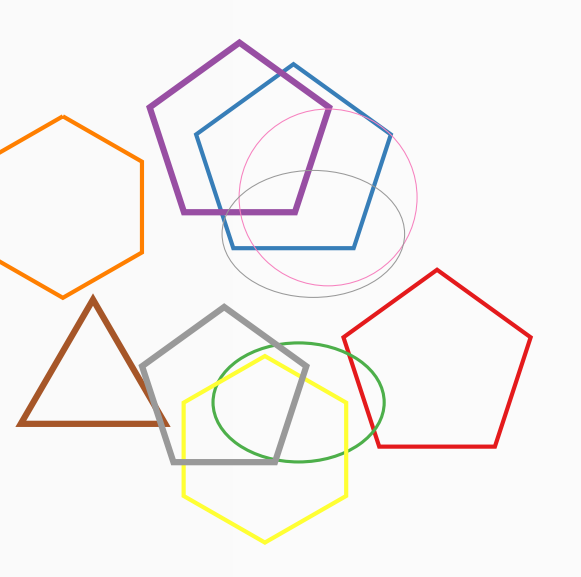[{"shape": "pentagon", "thickness": 2, "radius": 0.85, "center": [0.752, 0.363]}, {"shape": "pentagon", "thickness": 2, "radius": 0.88, "center": [0.505, 0.712]}, {"shape": "oval", "thickness": 1.5, "radius": 0.74, "center": [0.514, 0.302]}, {"shape": "pentagon", "thickness": 3, "radius": 0.81, "center": [0.412, 0.763]}, {"shape": "hexagon", "thickness": 2, "radius": 0.79, "center": [0.108, 0.641]}, {"shape": "hexagon", "thickness": 2, "radius": 0.81, "center": [0.456, 0.221]}, {"shape": "triangle", "thickness": 3, "radius": 0.72, "center": [0.16, 0.337]}, {"shape": "circle", "thickness": 0.5, "radius": 0.77, "center": [0.564, 0.657]}, {"shape": "oval", "thickness": 0.5, "radius": 0.79, "center": [0.539, 0.594]}, {"shape": "pentagon", "thickness": 3, "radius": 0.74, "center": [0.386, 0.319]}]